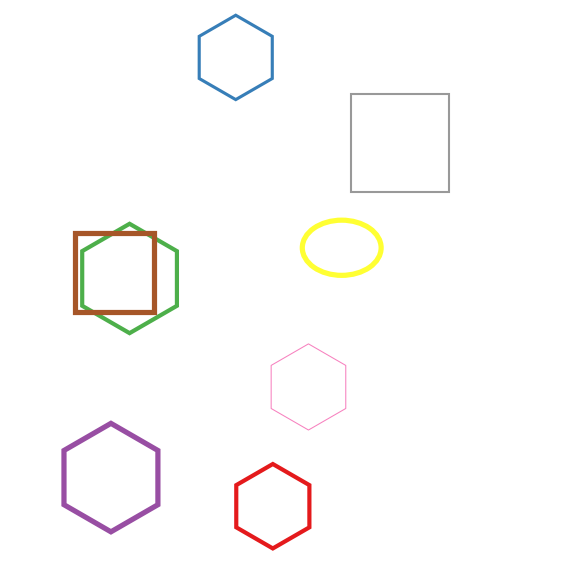[{"shape": "hexagon", "thickness": 2, "radius": 0.37, "center": [0.472, 0.123]}, {"shape": "hexagon", "thickness": 1.5, "radius": 0.37, "center": [0.408, 0.9]}, {"shape": "hexagon", "thickness": 2, "radius": 0.47, "center": [0.224, 0.517]}, {"shape": "hexagon", "thickness": 2.5, "radius": 0.47, "center": [0.192, 0.172]}, {"shape": "oval", "thickness": 2.5, "radius": 0.34, "center": [0.592, 0.57]}, {"shape": "square", "thickness": 2.5, "radius": 0.34, "center": [0.198, 0.528]}, {"shape": "hexagon", "thickness": 0.5, "radius": 0.37, "center": [0.534, 0.329]}, {"shape": "square", "thickness": 1, "radius": 0.43, "center": [0.693, 0.752]}]